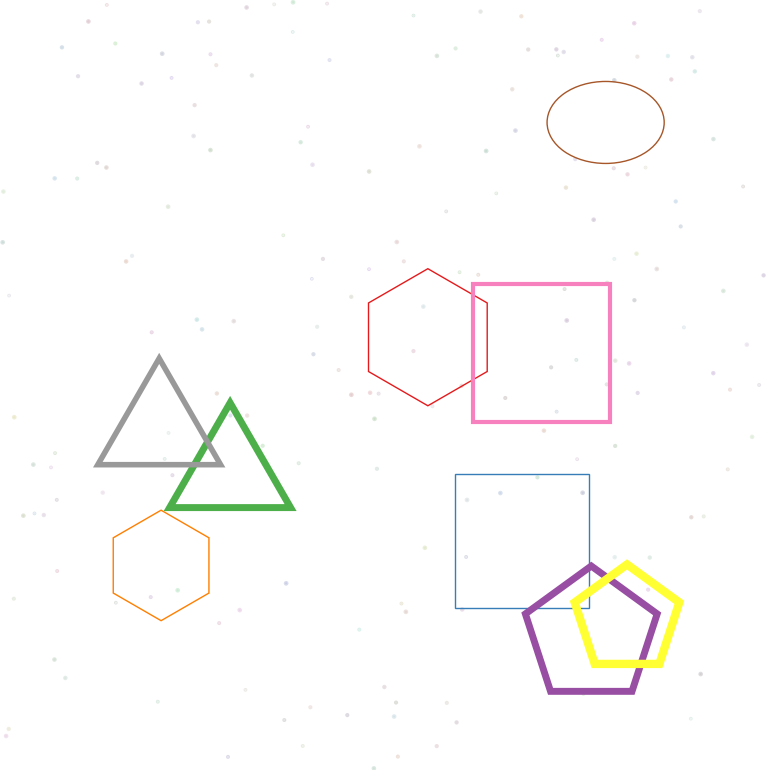[{"shape": "hexagon", "thickness": 0.5, "radius": 0.45, "center": [0.556, 0.562]}, {"shape": "square", "thickness": 0.5, "radius": 0.43, "center": [0.677, 0.297]}, {"shape": "triangle", "thickness": 2.5, "radius": 0.45, "center": [0.299, 0.386]}, {"shape": "pentagon", "thickness": 2.5, "radius": 0.45, "center": [0.768, 0.175]}, {"shape": "hexagon", "thickness": 0.5, "radius": 0.36, "center": [0.209, 0.266]}, {"shape": "pentagon", "thickness": 3, "radius": 0.36, "center": [0.814, 0.196]}, {"shape": "oval", "thickness": 0.5, "radius": 0.38, "center": [0.787, 0.841]}, {"shape": "square", "thickness": 1.5, "radius": 0.45, "center": [0.703, 0.541]}, {"shape": "triangle", "thickness": 2, "radius": 0.46, "center": [0.207, 0.443]}]